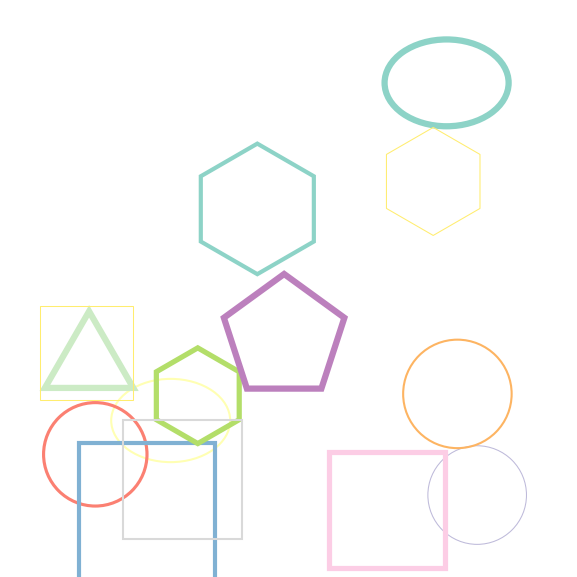[{"shape": "hexagon", "thickness": 2, "radius": 0.57, "center": [0.446, 0.637]}, {"shape": "oval", "thickness": 3, "radius": 0.54, "center": [0.773, 0.856]}, {"shape": "oval", "thickness": 1, "radius": 0.51, "center": [0.296, 0.271]}, {"shape": "circle", "thickness": 0.5, "radius": 0.43, "center": [0.826, 0.142]}, {"shape": "circle", "thickness": 1.5, "radius": 0.45, "center": [0.165, 0.212]}, {"shape": "square", "thickness": 2, "radius": 0.59, "center": [0.254, 0.114]}, {"shape": "circle", "thickness": 1, "radius": 0.47, "center": [0.792, 0.317]}, {"shape": "hexagon", "thickness": 2.5, "radius": 0.41, "center": [0.342, 0.314]}, {"shape": "square", "thickness": 2.5, "radius": 0.5, "center": [0.67, 0.116]}, {"shape": "square", "thickness": 1, "radius": 0.51, "center": [0.316, 0.169]}, {"shape": "pentagon", "thickness": 3, "radius": 0.55, "center": [0.492, 0.415]}, {"shape": "triangle", "thickness": 3, "radius": 0.44, "center": [0.154, 0.372]}, {"shape": "square", "thickness": 0.5, "radius": 0.41, "center": [0.15, 0.388]}, {"shape": "hexagon", "thickness": 0.5, "radius": 0.47, "center": [0.75, 0.685]}]